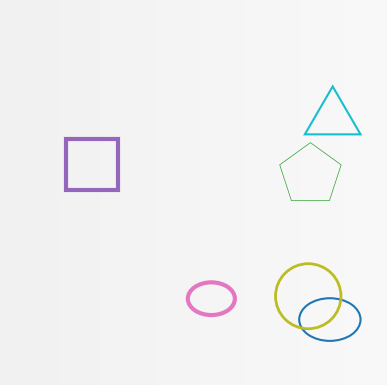[{"shape": "oval", "thickness": 1.5, "radius": 0.4, "center": [0.851, 0.17]}, {"shape": "pentagon", "thickness": 0.5, "radius": 0.42, "center": [0.801, 0.546]}, {"shape": "square", "thickness": 3, "radius": 0.33, "center": [0.238, 0.573]}, {"shape": "oval", "thickness": 3, "radius": 0.3, "center": [0.545, 0.224]}, {"shape": "circle", "thickness": 2, "radius": 0.42, "center": [0.795, 0.231]}, {"shape": "triangle", "thickness": 1.5, "radius": 0.41, "center": [0.859, 0.693]}]